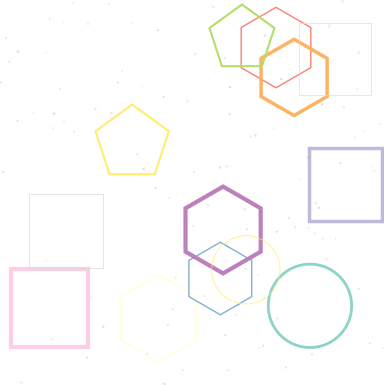[{"shape": "circle", "thickness": 2, "radius": 0.54, "center": [0.805, 0.206]}, {"shape": "hexagon", "thickness": 0.5, "radius": 0.57, "center": [0.412, 0.172]}, {"shape": "square", "thickness": 2.5, "radius": 0.48, "center": [0.897, 0.52]}, {"shape": "hexagon", "thickness": 1, "radius": 0.52, "center": [0.717, 0.876]}, {"shape": "hexagon", "thickness": 1, "radius": 0.47, "center": [0.572, 0.277]}, {"shape": "hexagon", "thickness": 2.5, "radius": 0.5, "center": [0.764, 0.799]}, {"shape": "pentagon", "thickness": 1.5, "radius": 0.44, "center": [0.628, 0.9]}, {"shape": "square", "thickness": 3, "radius": 0.5, "center": [0.129, 0.2]}, {"shape": "square", "thickness": 0.5, "radius": 0.48, "center": [0.171, 0.401]}, {"shape": "hexagon", "thickness": 3, "radius": 0.56, "center": [0.579, 0.403]}, {"shape": "square", "thickness": 0.5, "radius": 0.47, "center": [0.87, 0.847]}, {"shape": "circle", "thickness": 0.5, "radius": 0.44, "center": [0.639, 0.299]}, {"shape": "pentagon", "thickness": 1.5, "radius": 0.5, "center": [0.343, 0.628]}]